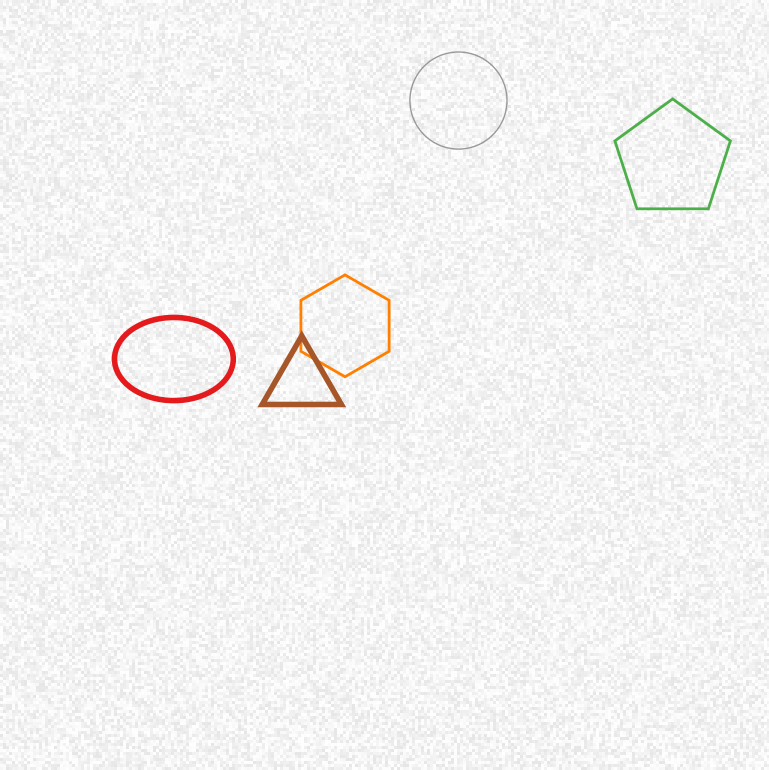[{"shape": "oval", "thickness": 2, "radius": 0.39, "center": [0.226, 0.534]}, {"shape": "pentagon", "thickness": 1, "radius": 0.39, "center": [0.874, 0.793]}, {"shape": "hexagon", "thickness": 1, "radius": 0.33, "center": [0.448, 0.577]}, {"shape": "triangle", "thickness": 2, "radius": 0.3, "center": [0.392, 0.504]}, {"shape": "circle", "thickness": 0.5, "radius": 0.32, "center": [0.595, 0.869]}]